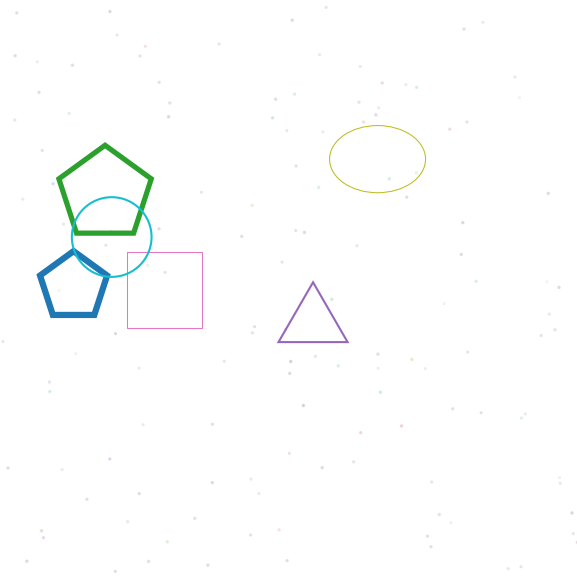[{"shape": "pentagon", "thickness": 3, "radius": 0.31, "center": [0.127, 0.503]}, {"shape": "pentagon", "thickness": 2.5, "radius": 0.42, "center": [0.182, 0.663]}, {"shape": "triangle", "thickness": 1, "radius": 0.35, "center": [0.542, 0.441]}, {"shape": "square", "thickness": 0.5, "radius": 0.33, "center": [0.284, 0.497]}, {"shape": "oval", "thickness": 0.5, "radius": 0.42, "center": [0.654, 0.724]}, {"shape": "circle", "thickness": 1, "radius": 0.35, "center": [0.193, 0.589]}]